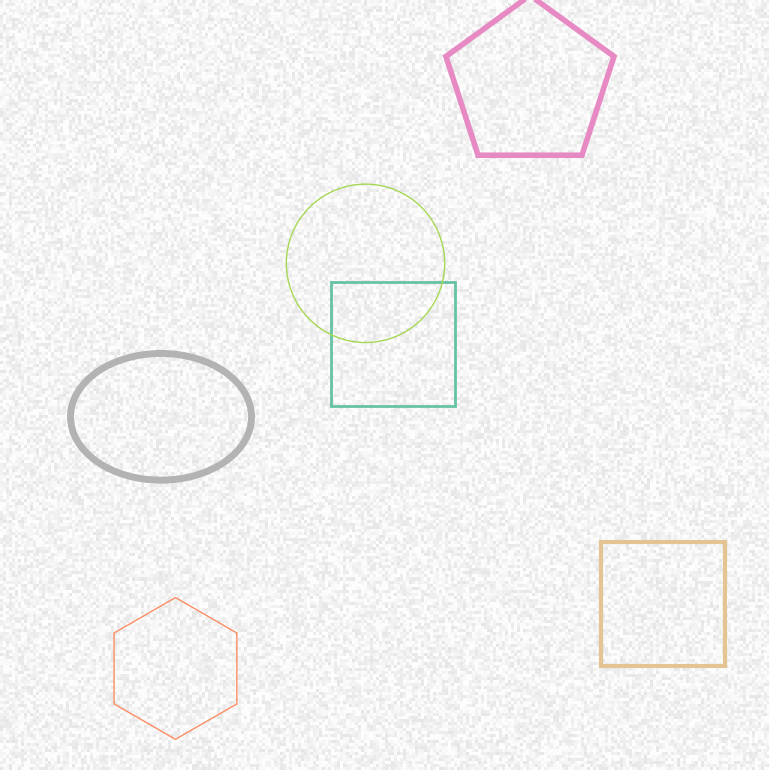[{"shape": "square", "thickness": 1, "radius": 0.4, "center": [0.511, 0.553]}, {"shape": "hexagon", "thickness": 0.5, "radius": 0.46, "center": [0.228, 0.132]}, {"shape": "pentagon", "thickness": 2, "radius": 0.57, "center": [0.688, 0.891]}, {"shape": "circle", "thickness": 0.5, "radius": 0.51, "center": [0.475, 0.658]}, {"shape": "square", "thickness": 1.5, "radius": 0.4, "center": [0.861, 0.215]}, {"shape": "oval", "thickness": 2.5, "radius": 0.59, "center": [0.209, 0.459]}]